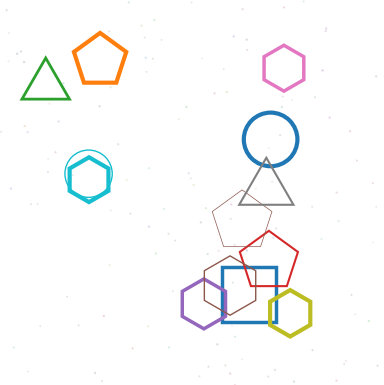[{"shape": "square", "thickness": 2.5, "radius": 0.36, "center": [0.647, 0.235]}, {"shape": "circle", "thickness": 3, "radius": 0.35, "center": [0.703, 0.638]}, {"shape": "pentagon", "thickness": 3, "radius": 0.36, "center": [0.26, 0.843]}, {"shape": "triangle", "thickness": 2, "radius": 0.36, "center": [0.119, 0.778]}, {"shape": "pentagon", "thickness": 1.5, "radius": 0.4, "center": [0.698, 0.321]}, {"shape": "hexagon", "thickness": 2.5, "radius": 0.32, "center": [0.53, 0.211]}, {"shape": "hexagon", "thickness": 1, "radius": 0.39, "center": [0.597, 0.258]}, {"shape": "pentagon", "thickness": 0.5, "radius": 0.41, "center": [0.629, 0.425]}, {"shape": "hexagon", "thickness": 2.5, "radius": 0.3, "center": [0.737, 0.823]}, {"shape": "triangle", "thickness": 1.5, "radius": 0.41, "center": [0.692, 0.509]}, {"shape": "hexagon", "thickness": 3, "radius": 0.3, "center": [0.754, 0.186]}, {"shape": "circle", "thickness": 1, "radius": 0.31, "center": [0.23, 0.549]}, {"shape": "hexagon", "thickness": 3, "radius": 0.29, "center": [0.231, 0.533]}]